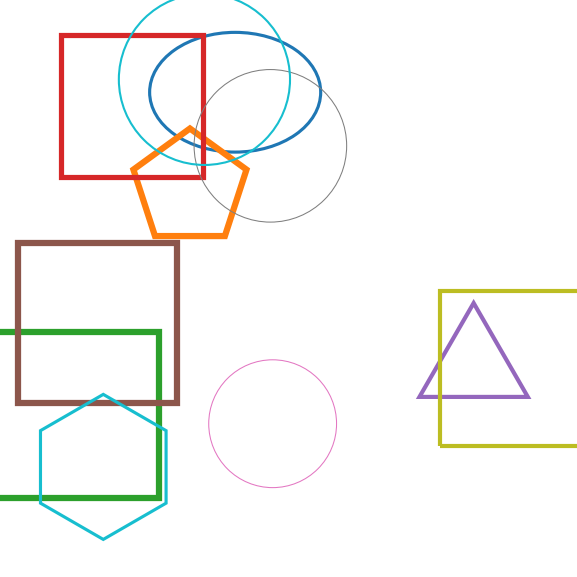[{"shape": "oval", "thickness": 1.5, "radius": 0.74, "center": [0.407, 0.839]}, {"shape": "pentagon", "thickness": 3, "radius": 0.51, "center": [0.329, 0.674]}, {"shape": "square", "thickness": 3, "radius": 0.72, "center": [0.133, 0.281]}, {"shape": "square", "thickness": 2.5, "radius": 0.61, "center": [0.229, 0.816]}, {"shape": "triangle", "thickness": 2, "radius": 0.54, "center": [0.82, 0.366]}, {"shape": "square", "thickness": 3, "radius": 0.69, "center": [0.169, 0.44]}, {"shape": "circle", "thickness": 0.5, "radius": 0.55, "center": [0.472, 0.265]}, {"shape": "circle", "thickness": 0.5, "radius": 0.66, "center": [0.468, 0.747]}, {"shape": "square", "thickness": 2, "radius": 0.67, "center": [0.897, 0.362]}, {"shape": "circle", "thickness": 1, "radius": 0.74, "center": [0.354, 0.862]}, {"shape": "hexagon", "thickness": 1.5, "radius": 0.63, "center": [0.179, 0.191]}]